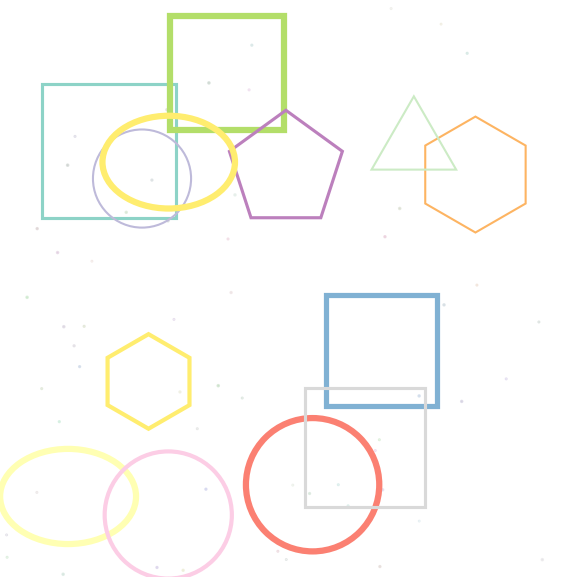[{"shape": "square", "thickness": 1.5, "radius": 0.58, "center": [0.188, 0.737]}, {"shape": "oval", "thickness": 3, "radius": 0.59, "center": [0.118, 0.139]}, {"shape": "circle", "thickness": 1, "radius": 0.42, "center": [0.246, 0.69]}, {"shape": "circle", "thickness": 3, "radius": 0.58, "center": [0.541, 0.16]}, {"shape": "square", "thickness": 2.5, "radius": 0.48, "center": [0.66, 0.392]}, {"shape": "hexagon", "thickness": 1, "radius": 0.5, "center": [0.823, 0.697]}, {"shape": "square", "thickness": 3, "radius": 0.49, "center": [0.393, 0.873]}, {"shape": "circle", "thickness": 2, "radius": 0.55, "center": [0.291, 0.107]}, {"shape": "square", "thickness": 1.5, "radius": 0.52, "center": [0.632, 0.225]}, {"shape": "pentagon", "thickness": 1.5, "radius": 0.51, "center": [0.495, 0.705]}, {"shape": "triangle", "thickness": 1, "radius": 0.42, "center": [0.717, 0.748]}, {"shape": "hexagon", "thickness": 2, "radius": 0.41, "center": [0.257, 0.339]}, {"shape": "oval", "thickness": 3, "radius": 0.57, "center": [0.292, 0.718]}]